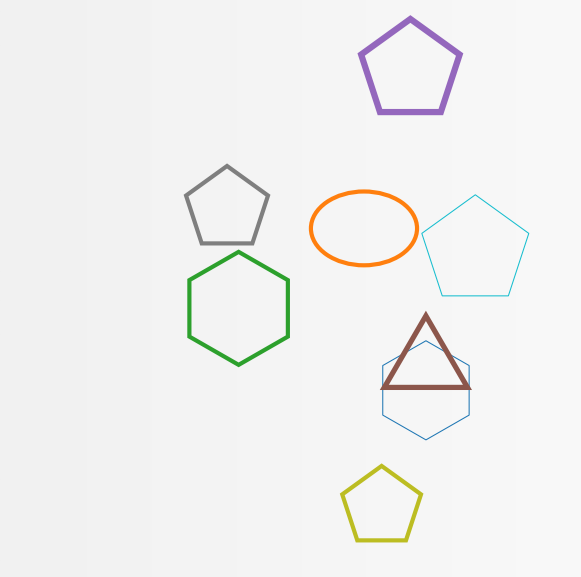[{"shape": "hexagon", "thickness": 0.5, "radius": 0.43, "center": [0.733, 0.323]}, {"shape": "oval", "thickness": 2, "radius": 0.46, "center": [0.626, 0.604]}, {"shape": "hexagon", "thickness": 2, "radius": 0.49, "center": [0.411, 0.465]}, {"shape": "pentagon", "thickness": 3, "radius": 0.45, "center": [0.706, 0.877]}, {"shape": "triangle", "thickness": 2.5, "radius": 0.41, "center": [0.733, 0.37]}, {"shape": "pentagon", "thickness": 2, "radius": 0.37, "center": [0.391, 0.638]}, {"shape": "pentagon", "thickness": 2, "radius": 0.36, "center": [0.657, 0.121]}, {"shape": "pentagon", "thickness": 0.5, "radius": 0.48, "center": [0.818, 0.565]}]